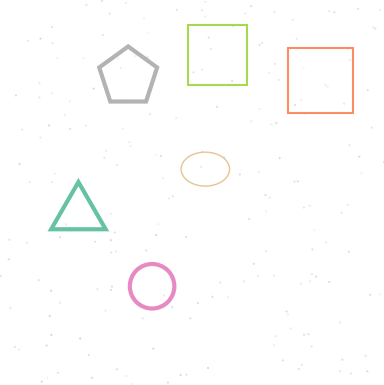[{"shape": "triangle", "thickness": 3, "radius": 0.41, "center": [0.204, 0.445]}, {"shape": "square", "thickness": 1.5, "radius": 0.42, "center": [0.832, 0.79]}, {"shape": "circle", "thickness": 3, "radius": 0.29, "center": [0.395, 0.257]}, {"shape": "square", "thickness": 1.5, "radius": 0.39, "center": [0.565, 0.856]}, {"shape": "oval", "thickness": 1, "radius": 0.31, "center": [0.533, 0.561]}, {"shape": "pentagon", "thickness": 3, "radius": 0.4, "center": [0.333, 0.8]}]